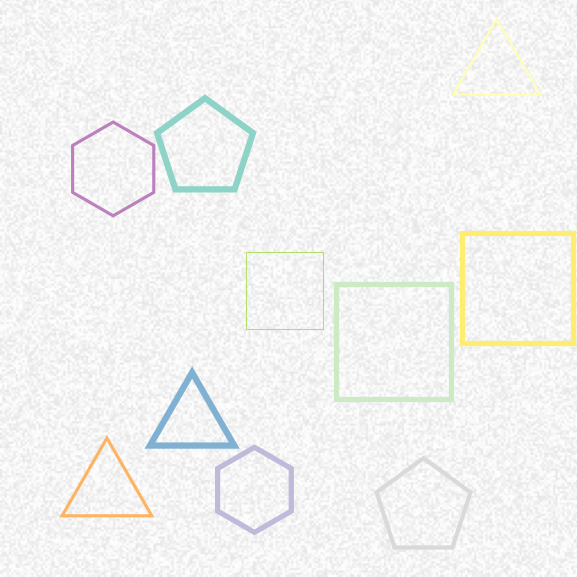[{"shape": "pentagon", "thickness": 3, "radius": 0.44, "center": [0.355, 0.742]}, {"shape": "triangle", "thickness": 1, "radius": 0.44, "center": [0.86, 0.879]}, {"shape": "hexagon", "thickness": 2.5, "radius": 0.37, "center": [0.441, 0.151]}, {"shape": "triangle", "thickness": 3, "radius": 0.42, "center": [0.333, 0.27]}, {"shape": "triangle", "thickness": 1.5, "radius": 0.45, "center": [0.185, 0.151]}, {"shape": "square", "thickness": 0.5, "radius": 0.34, "center": [0.493, 0.497]}, {"shape": "pentagon", "thickness": 2, "radius": 0.43, "center": [0.733, 0.12]}, {"shape": "hexagon", "thickness": 1.5, "radius": 0.41, "center": [0.196, 0.707]}, {"shape": "square", "thickness": 2.5, "radius": 0.5, "center": [0.682, 0.408]}, {"shape": "square", "thickness": 2.5, "radius": 0.48, "center": [0.896, 0.501]}]